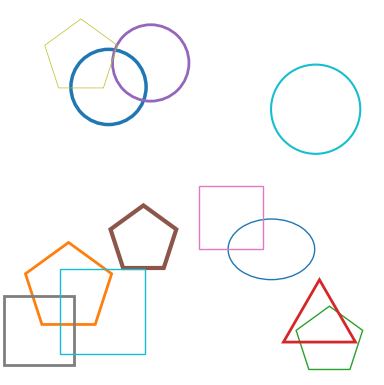[{"shape": "circle", "thickness": 2.5, "radius": 0.49, "center": [0.282, 0.774]}, {"shape": "oval", "thickness": 1, "radius": 0.56, "center": [0.705, 0.352]}, {"shape": "pentagon", "thickness": 2, "radius": 0.59, "center": [0.178, 0.252]}, {"shape": "pentagon", "thickness": 1, "radius": 0.45, "center": [0.856, 0.114]}, {"shape": "triangle", "thickness": 2, "radius": 0.54, "center": [0.83, 0.165]}, {"shape": "circle", "thickness": 2, "radius": 0.5, "center": [0.392, 0.837]}, {"shape": "pentagon", "thickness": 3, "radius": 0.45, "center": [0.373, 0.377]}, {"shape": "square", "thickness": 1, "radius": 0.41, "center": [0.6, 0.436]}, {"shape": "square", "thickness": 2, "radius": 0.45, "center": [0.101, 0.142]}, {"shape": "pentagon", "thickness": 0.5, "radius": 0.5, "center": [0.21, 0.852]}, {"shape": "circle", "thickness": 1.5, "radius": 0.58, "center": [0.82, 0.716]}, {"shape": "square", "thickness": 1, "radius": 0.55, "center": [0.266, 0.192]}]